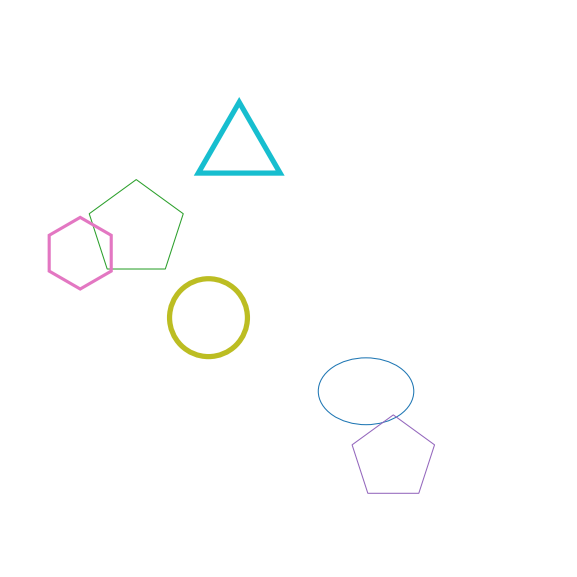[{"shape": "oval", "thickness": 0.5, "radius": 0.41, "center": [0.634, 0.322]}, {"shape": "pentagon", "thickness": 0.5, "radius": 0.43, "center": [0.236, 0.603]}, {"shape": "pentagon", "thickness": 0.5, "radius": 0.38, "center": [0.681, 0.206]}, {"shape": "hexagon", "thickness": 1.5, "radius": 0.31, "center": [0.139, 0.561]}, {"shape": "circle", "thickness": 2.5, "radius": 0.34, "center": [0.361, 0.449]}, {"shape": "triangle", "thickness": 2.5, "radius": 0.41, "center": [0.414, 0.74]}]